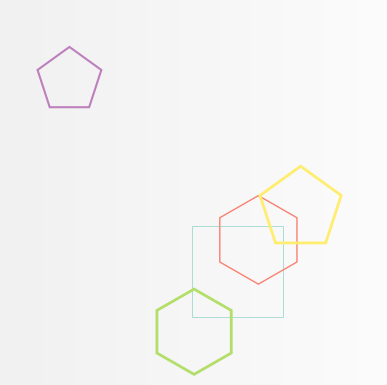[{"shape": "square", "thickness": 0.5, "radius": 0.59, "center": [0.612, 0.295]}, {"shape": "hexagon", "thickness": 1, "radius": 0.57, "center": [0.667, 0.377]}, {"shape": "hexagon", "thickness": 2, "radius": 0.55, "center": [0.501, 0.138]}, {"shape": "pentagon", "thickness": 1.5, "radius": 0.43, "center": [0.179, 0.792]}, {"shape": "pentagon", "thickness": 2, "radius": 0.55, "center": [0.776, 0.458]}]